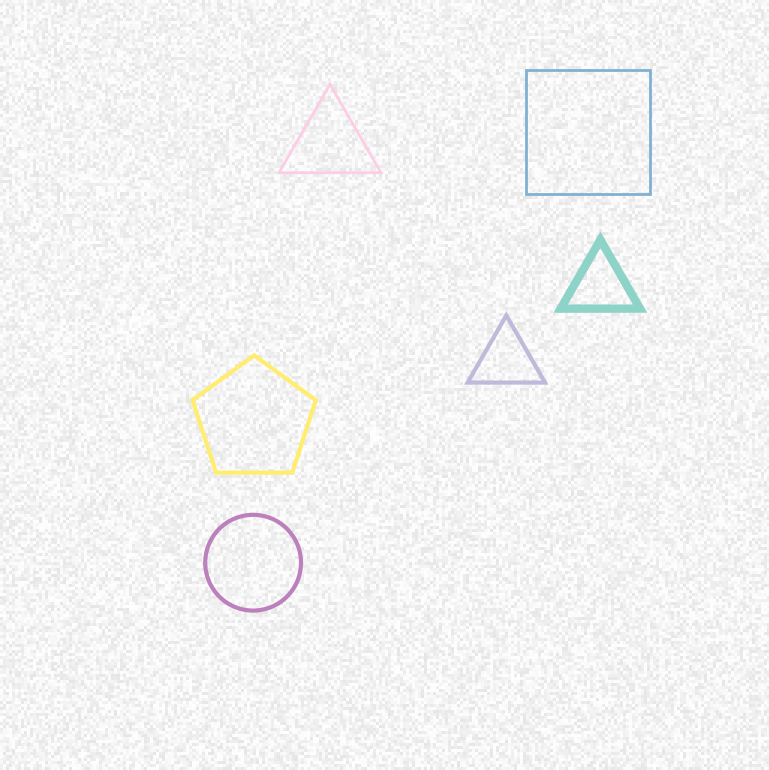[{"shape": "triangle", "thickness": 3, "radius": 0.3, "center": [0.78, 0.629]}, {"shape": "triangle", "thickness": 1.5, "radius": 0.29, "center": [0.658, 0.532]}, {"shape": "square", "thickness": 1, "radius": 0.4, "center": [0.763, 0.828]}, {"shape": "triangle", "thickness": 1, "radius": 0.38, "center": [0.429, 0.814]}, {"shape": "circle", "thickness": 1.5, "radius": 0.31, "center": [0.329, 0.269]}, {"shape": "pentagon", "thickness": 1.5, "radius": 0.42, "center": [0.33, 0.454]}]